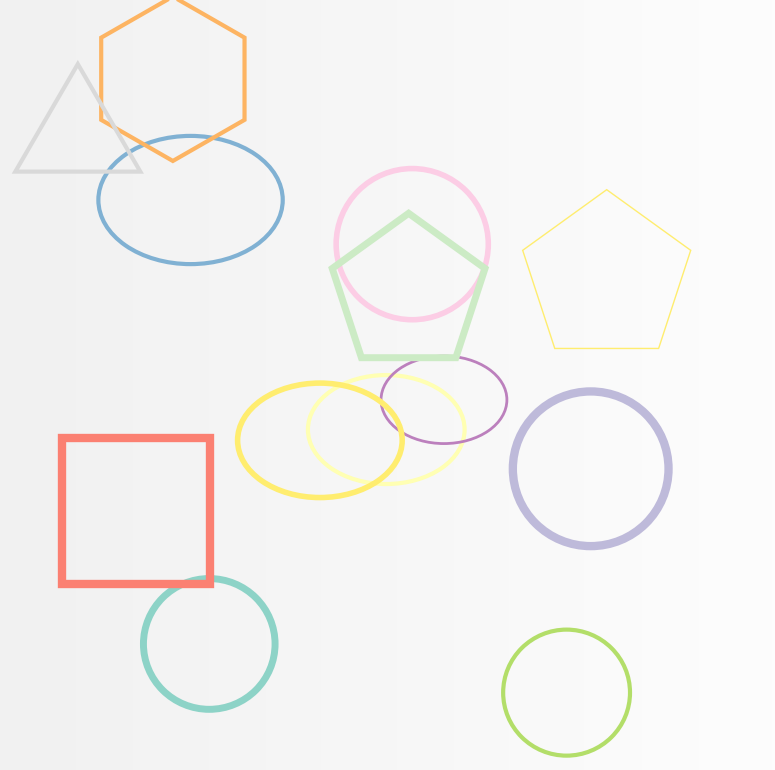[{"shape": "circle", "thickness": 2.5, "radius": 0.42, "center": [0.27, 0.164]}, {"shape": "oval", "thickness": 1.5, "radius": 0.51, "center": [0.498, 0.442]}, {"shape": "circle", "thickness": 3, "radius": 0.5, "center": [0.762, 0.391]}, {"shape": "square", "thickness": 3, "radius": 0.48, "center": [0.175, 0.336]}, {"shape": "oval", "thickness": 1.5, "radius": 0.59, "center": [0.246, 0.74]}, {"shape": "hexagon", "thickness": 1.5, "radius": 0.53, "center": [0.223, 0.898]}, {"shape": "circle", "thickness": 1.5, "radius": 0.41, "center": [0.731, 0.1]}, {"shape": "circle", "thickness": 2, "radius": 0.49, "center": [0.532, 0.683]}, {"shape": "triangle", "thickness": 1.5, "radius": 0.47, "center": [0.1, 0.824]}, {"shape": "oval", "thickness": 1, "radius": 0.41, "center": [0.573, 0.481]}, {"shape": "pentagon", "thickness": 2.5, "radius": 0.52, "center": [0.527, 0.619]}, {"shape": "oval", "thickness": 2, "radius": 0.53, "center": [0.413, 0.428]}, {"shape": "pentagon", "thickness": 0.5, "radius": 0.57, "center": [0.783, 0.64]}]